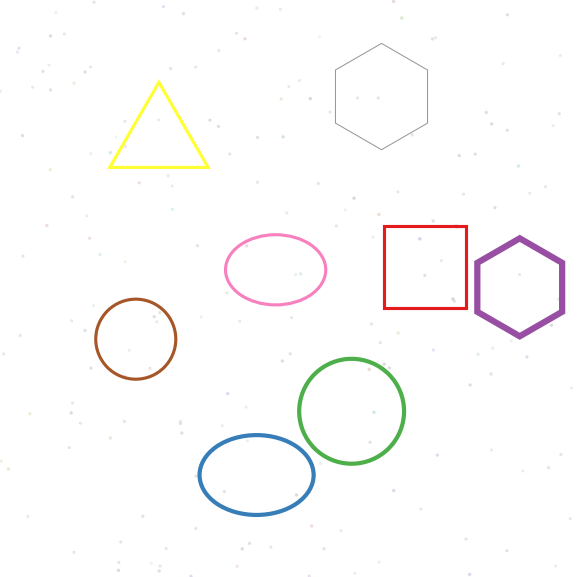[{"shape": "square", "thickness": 1.5, "radius": 0.35, "center": [0.736, 0.537]}, {"shape": "oval", "thickness": 2, "radius": 0.49, "center": [0.444, 0.177]}, {"shape": "circle", "thickness": 2, "radius": 0.45, "center": [0.609, 0.287]}, {"shape": "hexagon", "thickness": 3, "radius": 0.42, "center": [0.9, 0.502]}, {"shape": "triangle", "thickness": 1.5, "radius": 0.49, "center": [0.275, 0.758]}, {"shape": "circle", "thickness": 1.5, "radius": 0.35, "center": [0.235, 0.412]}, {"shape": "oval", "thickness": 1.5, "radius": 0.43, "center": [0.477, 0.532]}, {"shape": "hexagon", "thickness": 0.5, "radius": 0.46, "center": [0.661, 0.832]}]